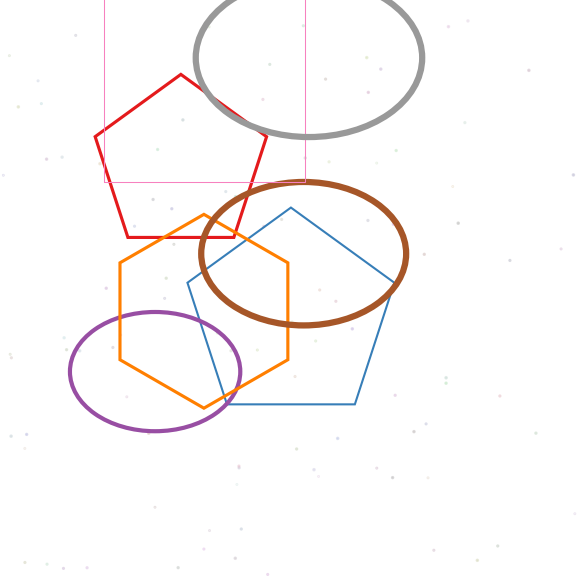[{"shape": "pentagon", "thickness": 1.5, "radius": 0.78, "center": [0.313, 0.714]}, {"shape": "pentagon", "thickness": 1, "radius": 0.94, "center": [0.504, 0.451]}, {"shape": "oval", "thickness": 2, "radius": 0.74, "center": [0.269, 0.356]}, {"shape": "hexagon", "thickness": 1.5, "radius": 0.84, "center": [0.353, 0.46]}, {"shape": "oval", "thickness": 3, "radius": 0.89, "center": [0.526, 0.56]}, {"shape": "square", "thickness": 0.5, "radius": 0.87, "center": [0.354, 0.859]}, {"shape": "oval", "thickness": 3, "radius": 0.98, "center": [0.535, 0.899]}]